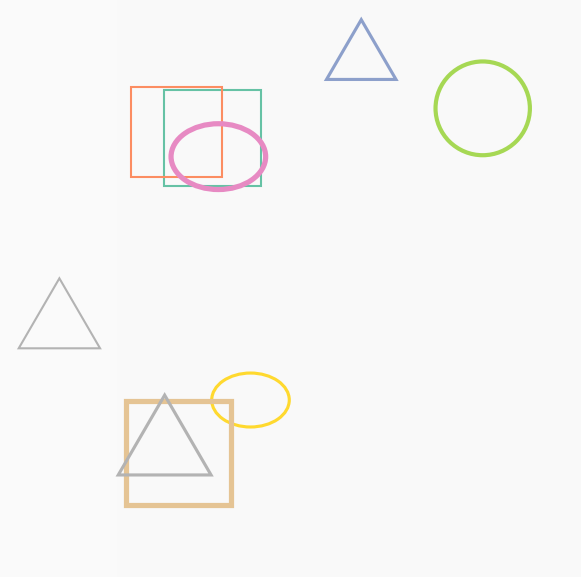[{"shape": "square", "thickness": 1, "radius": 0.42, "center": [0.366, 0.76]}, {"shape": "square", "thickness": 1, "radius": 0.39, "center": [0.303, 0.77]}, {"shape": "triangle", "thickness": 1.5, "radius": 0.34, "center": [0.622, 0.896]}, {"shape": "oval", "thickness": 2.5, "radius": 0.41, "center": [0.376, 0.728]}, {"shape": "circle", "thickness": 2, "radius": 0.41, "center": [0.83, 0.812]}, {"shape": "oval", "thickness": 1.5, "radius": 0.33, "center": [0.431, 0.306]}, {"shape": "square", "thickness": 2.5, "radius": 0.45, "center": [0.307, 0.214]}, {"shape": "triangle", "thickness": 1, "radius": 0.4, "center": [0.102, 0.436]}, {"shape": "triangle", "thickness": 1.5, "radius": 0.46, "center": [0.283, 0.223]}]